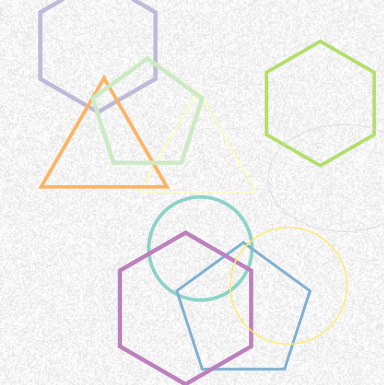[{"shape": "circle", "thickness": 2.5, "radius": 0.67, "center": [0.52, 0.355]}, {"shape": "triangle", "thickness": 1, "radius": 0.88, "center": [0.514, 0.589]}, {"shape": "hexagon", "thickness": 3, "radius": 0.86, "center": [0.254, 0.882]}, {"shape": "pentagon", "thickness": 2, "radius": 0.91, "center": [0.632, 0.188]}, {"shape": "triangle", "thickness": 2.5, "radius": 0.94, "center": [0.27, 0.609]}, {"shape": "hexagon", "thickness": 2.5, "radius": 0.81, "center": [0.832, 0.731]}, {"shape": "oval", "thickness": 0.5, "radius": 0.99, "center": [0.894, 0.538]}, {"shape": "hexagon", "thickness": 3, "radius": 0.98, "center": [0.482, 0.199]}, {"shape": "pentagon", "thickness": 3, "radius": 0.75, "center": [0.383, 0.698]}, {"shape": "circle", "thickness": 1, "radius": 0.76, "center": [0.75, 0.258]}]